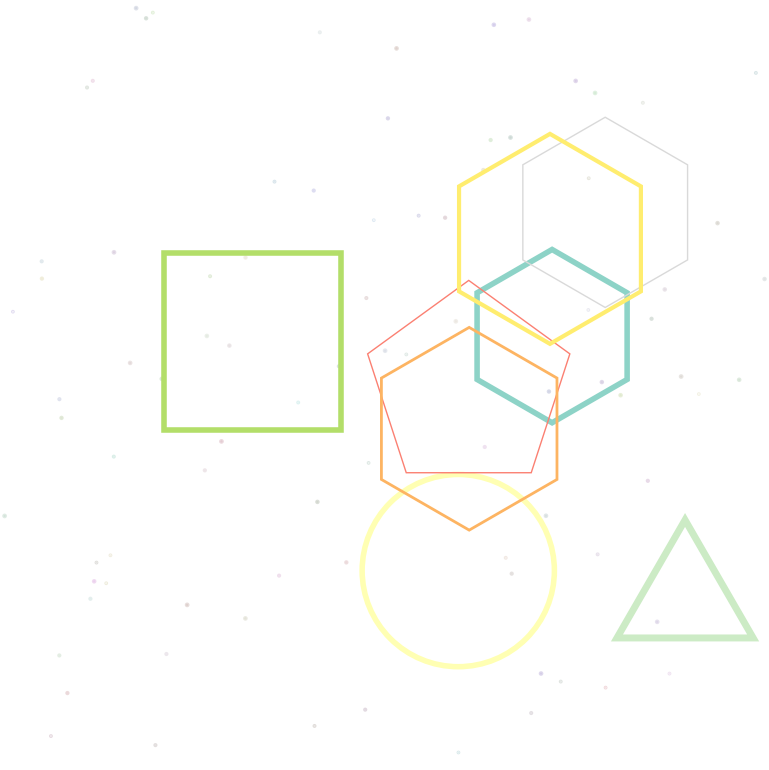[{"shape": "hexagon", "thickness": 2, "radius": 0.56, "center": [0.717, 0.563]}, {"shape": "circle", "thickness": 2, "radius": 0.62, "center": [0.595, 0.259]}, {"shape": "pentagon", "thickness": 0.5, "radius": 0.69, "center": [0.609, 0.498]}, {"shape": "hexagon", "thickness": 1, "radius": 0.66, "center": [0.609, 0.443]}, {"shape": "square", "thickness": 2, "radius": 0.57, "center": [0.328, 0.557]}, {"shape": "hexagon", "thickness": 0.5, "radius": 0.62, "center": [0.786, 0.724]}, {"shape": "triangle", "thickness": 2.5, "radius": 0.51, "center": [0.89, 0.223]}, {"shape": "hexagon", "thickness": 1.5, "radius": 0.68, "center": [0.714, 0.69]}]